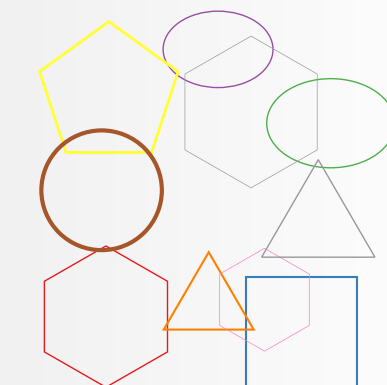[{"shape": "hexagon", "thickness": 1, "radius": 0.92, "center": [0.273, 0.178]}, {"shape": "square", "thickness": 1.5, "radius": 0.72, "center": [0.778, 0.138]}, {"shape": "oval", "thickness": 1, "radius": 0.83, "center": [0.854, 0.68]}, {"shape": "oval", "thickness": 1, "radius": 0.71, "center": [0.563, 0.872]}, {"shape": "triangle", "thickness": 1.5, "radius": 0.67, "center": [0.539, 0.211]}, {"shape": "pentagon", "thickness": 2, "radius": 0.94, "center": [0.281, 0.756]}, {"shape": "circle", "thickness": 3, "radius": 0.78, "center": [0.262, 0.506]}, {"shape": "hexagon", "thickness": 0.5, "radius": 0.67, "center": [0.683, 0.221]}, {"shape": "hexagon", "thickness": 0.5, "radius": 0.99, "center": [0.648, 0.709]}, {"shape": "triangle", "thickness": 1, "radius": 0.84, "center": [0.821, 0.416]}]